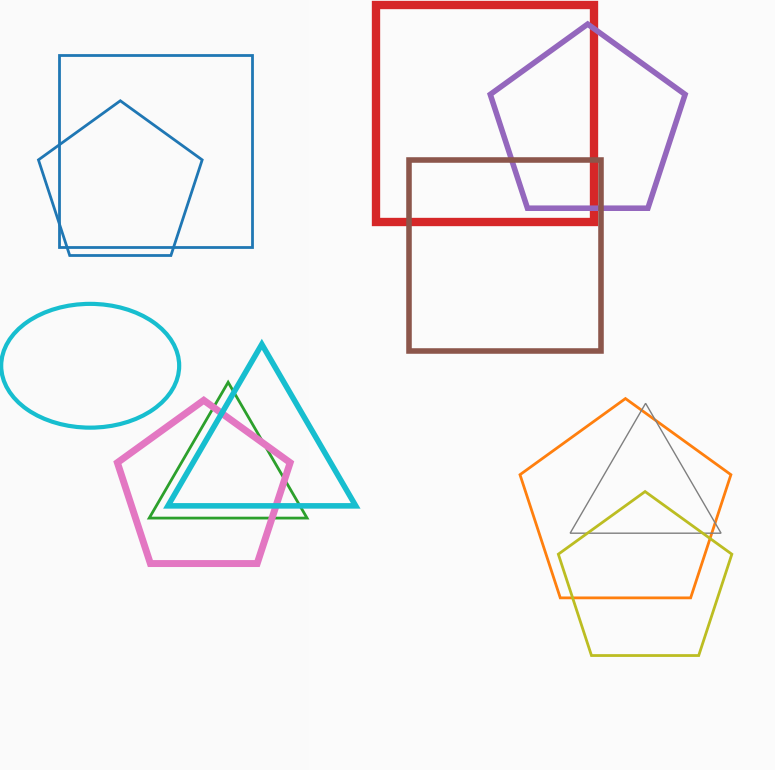[{"shape": "pentagon", "thickness": 1, "radius": 0.56, "center": [0.155, 0.758]}, {"shape": "square", "thickness": 1, "radius": 0.62, "center": [0.201, 0.804]}, {"shape": "pentagon", "thickness": 1, "radius": 0.72, "center": [0.807, 0.339]}, {"shape": "triangle", "thickness": 1, "radius": 0.59, "center": [0.294, 0.386]}, {"shape": "square", "thickness": 3, "radius": 0.7, "center": [0.626, 0.853]}, {"shape": "pentagon", "thickness": 2, "radius": 0.66, "center": [0.758, 0.837]}, {"shape": "square", "thickness": 2, "radius": 0.62, "center": [0.652, 0.668]}, {"shape": "pentagon", "thickness": 2.5, "radius": 0.59, "center": [0.263, 0.363]}, {"shape": "triangle", "thickness": 0.5, "radius": 0.56, "center": [0.833, 0.364]}, {"shape": "pentagon", "thickness": 1, "radius": 0.59, "center": [0.832, 0.244]}, {"shape": "triangle", "thickness": 2, "radius": 0.7, "center": [0.338, 0.413]}, {"shape": "oval", "thickness": 1.5, "radius": 0.57, "center": [0.116, 0.525]}]